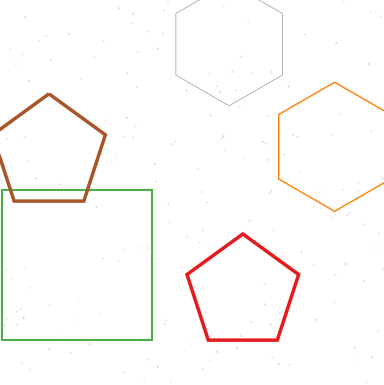[{"shape": "pentagon", "thickness": 2.5, "radius": 0.76, "center": [0.631, 0.24]}, {"shape": "square", "thickness": 1.5, "radius": 0.97, "center": [0.2, 0.311]}, {"shape": "hexagon", "thickness": 1, "radius": 0.84, "center": [0.869, 0.619]}, {"shape": "pentagon", "thickness": 2.5, "radius": 0.77, "center": [0.127, 0.602]}, {"shape": "hexagon", "thickness": 0.5, "radius": 0.8, "center": [0.595, 0.885]}]